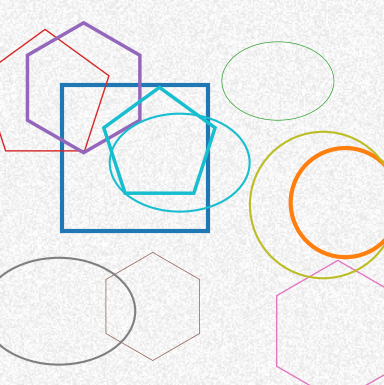[{"shape": "square", "thickness": 3, "radius": 0.94, "center": [0.351, 0.589]}, {"shape": "circle", "thickness": 3, "radius": 0.71, "center": [0.897, 0.474]}, {"shape": "oval", "thickness": 0.5, "radius": 0.73, "center": [0.722, 0.79]}, {"shape": "pentagon", "thickness": 1, "radius": 0.87, "center": [0.117, 0.749]}, {"shape": "hexagon", "thickness": 2.5, "radius": 0.84, "center": [0.217, 0.772]}, {"shape": "hexagon", "thickness": 0.5, "radius": 0.7, "center": [0.397, 0.204]}, {"shape": "hexagon", "thickness": 1, "radius": 0.92, "center": [0.878, 0.14]}, {"shape": "oval", "thickness": 1.5, "radius": 0.99, "center": [0.153, 0.192]}, {"shape": "circle", "thickness": 1.5, "radius": 0.95, "center": [0.839, 0.467]}, {"shape": "oval", "thickness": 1.5, "radius": 0.91, "center": [0.467, 0.578]}, {"shape": "pentagon", "thickness": 2.5, "radius": 0.76, "center": [0.414, 0.621]}]